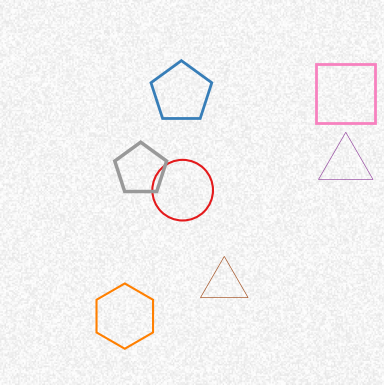[{"shape": "circle", "thickness": 1.5, "radius": 0.39, "center": [0.474, 0.506]}, {"shape": "pentagon", "thickness": 2, "radius": 0.42, "center": [0.471, 0.759]}, {"shape": "triangle", "thickness": 0.5, "radius": 0.41, "center": [0.898, 0.575]}, {"shape": "hexagon", "thickness": 1.5, "radius": 0.42, "center": [0.324, 0.179]}, {"shape": "triangle", "thickness": 0.5, "radius": 0.36, "center": [0.583, 0.263]}, {"shape": "square", "thickness": 2, "radius": 0.38, "center": [0.897, 0.758]}, {"shape": "pentagon", "thickness": 2.5, "radius": 0.35, "center": [0.365, 0.56]}]